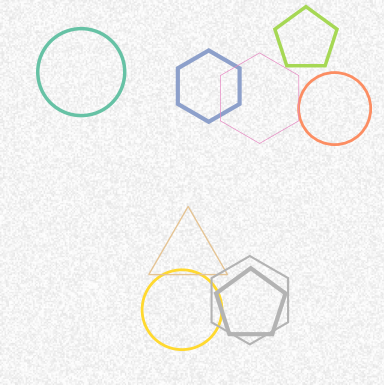[{"shape": "circle", "thickness": 2.5, "radius": 0.56, "center": [0.211, 0.813]}, {"shape": "circle", "thickness": 2, "radius": 0.47, "center": [0.869, 0.718]}, {"shape": "hexagon", "thickness": 3, "radius": 0.46, "center": [0.542, 0.776]}, {"shape": "hexagon", "thickness": 0.5, "radius": 0.59, "center": [0.674, 0.745]}, {"shape": "pentagon", "thickness": 2.5, "radius": 0.42, "center": [0.795, 0.898]}, {"shape": "circle", "thickness": 2, "radius": 0.52, "center": [0.473, 0.196]}, {"shape": "triangle", "thickness": 1, "radius": 0.59, "center": [0.489, 0.346]}, {"shape": "pentagon", "thickness": 3, "radius": 0.47, "center": [0.651, 0.209]}, {"shape": "hexagon", "thickness": 1.5, "radius": 0.57, "center": [0.649, 0.22]}]